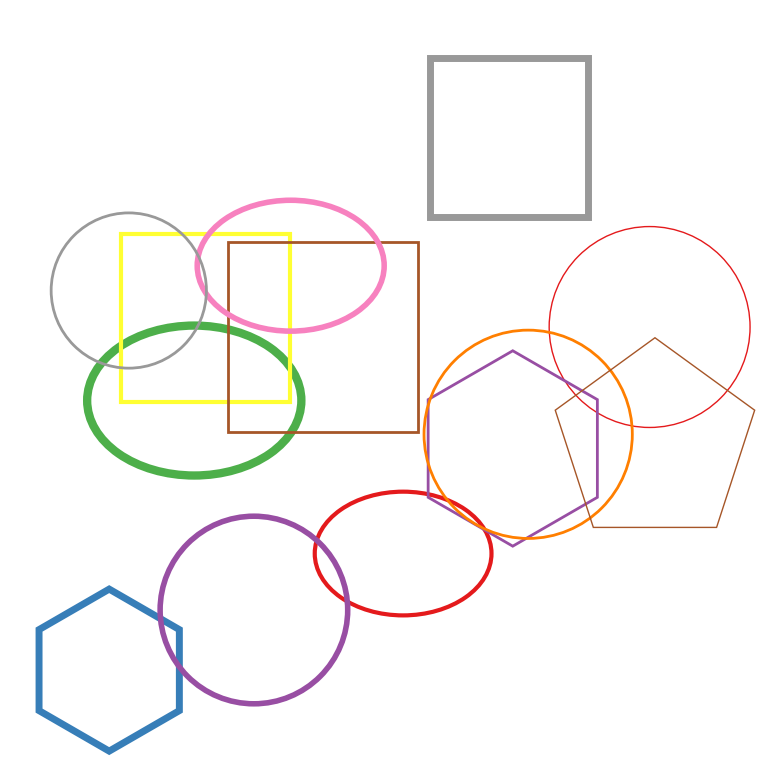[{"shape": "circle", "thickness": 0.5, "radius": 0.65, "center": [0.844, 0.575]}, {"shape": "oval", "thickness": 1.5, "radius": 0.57, "center": [0.524, 0.281]}, {"shape": "hexagon", "thickness": 2.5, "radius": 0.53, "center": [0.142, 0.13]}, {"shape": "oval", "thickness": 3, "radius": 0.7, "center": [0.252, 0.48]}, {"shape": "hexagon", "thickness": 1, "radius": 0.63, "center": [0.666, 0.418]}, {"shape": "circle", "thickness": 2, "radius": 0.61, "center": [0.33, 0.208]}, {"shape": "circle", "thickness": 1, "radius": 0.68, "center": [0.686, 0.436]}, {"shape": "square", "thickness": 1.5, "radius": 0.55, "center": [0.267, 0.587]}, {"shape": "pentagon", "thickness": 0.5, "radius": 0.68, "center": [0.851, 0.425]}, {"shape": "square", "thickness": 1, "radius": 0.62, "center": [0.42, 0.562]}, {"shape": "oval", "thickness": 2, "radius": 0.61, "center": [0.378, 0.655]}, {"shape": "circle", "thickness": 1, "radius": 0.5, "center": [0.167, 0.623]}, {"shape": "square", "thickness": 2.5, "radius": 0.52, "center": [0.661, 0.821]}]